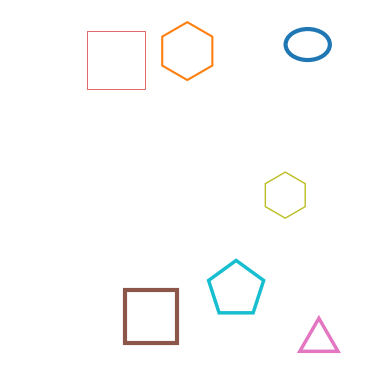[{"shape": "oval", "thickness": 3, "radius": 0.29, "center": [0.799, 0.884]}, {"shape": "hexagon", "thickness": 1.5, "radius": 0.38, "center": [0.486, 0.867]}, {"shape": "square", "thickness": 0.5, "radius": 0.37, "center": [0.302, 0.843]}, {"shape": "square", "thickness": 3, "radius": 0.34, "center": [0.392, 0.178]}, {"shape": "triangle", "thickness": 2.5, "radius": 0.29, "center": [0.828, 0.116]}, {"shape": "hexagon", "thickness": 1, "radius": 0.3, "center": [0.741, 0.493]}, {"shape": "pentagon", "thickness": 2.5, "radius": 0.38, "center": [0.613, 0.248]}]